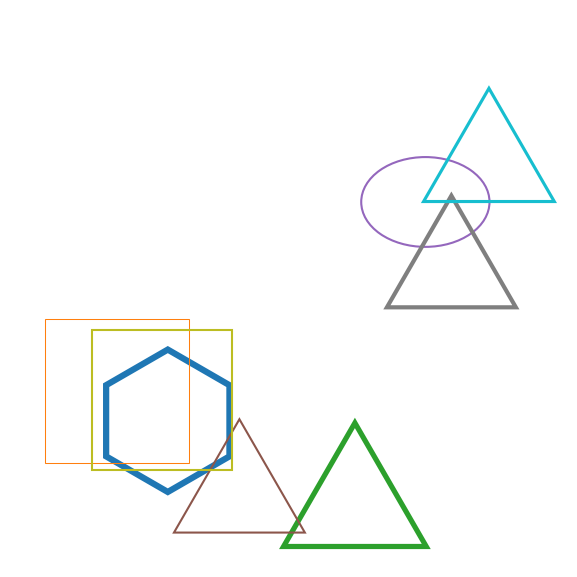[{"shape": "hexagon", "thickness": 3, "radius": 0.62, "center": [0.291, 0.271]}, {"shape": "square", "thickness": 0.5, "radius": 0.62, "center": [0.203, 0.322]}, {"shape": "triangle", "thickness": 2.5, "radius": 0.71, "center": [0.615, 0.124]}, {"shape": "oval", "thickness": 1, "radius": 0.56, "center": [0.737, 0.649]}, {"shape": "triangle", "thickness": 1, "radius": 0.65, "center": [0.415, 0.142]}, {"shape": "triangle", "thickness": 2, "radius": 0.64, "center": [0.782, 0.531]}, {"shape": "square", "thickness": 1, "radius": 0.61, "center": [0.281, 0.307]}, {"shape": "triangle", "thickness": 1.5, "radius": 0.65, "center": [0.847, 0.716]}]